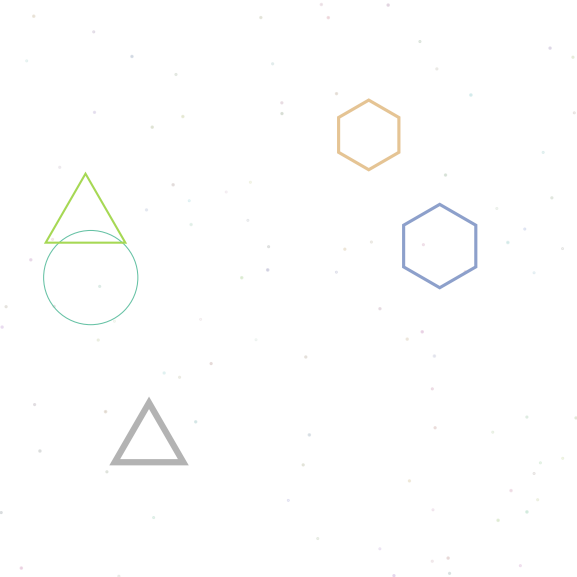[{"shape": "circle", "thickness": 0.5, "radius": 0.41, "center": [0.157, 0.518]}, {"shape": "hexagon", "thickness": 1.5, "radius": 0.36, "center": [0.761, 0.573]}, {"shape": "triangle", "thickness": 1, "radius": 0.4, "center": [0.148, 0.619]}, {"shape": "hexagon", "thickness": 1.5, "radius": 0.3, "center": [0.639, 0.766]}, {"shape": "triangle", "thickness": 3, "radius": 0.34, "center": [0.258, 0.233]}]